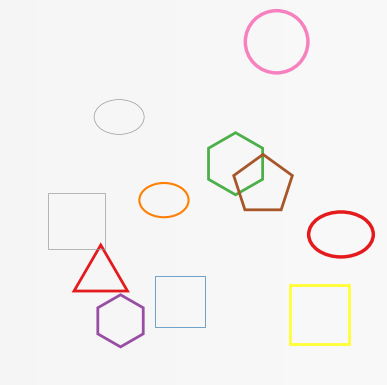[{"shape": "triangle", "thickness": 2, "radius": 0.4, "center": [0.26, 0.284]}, {"shape": "oval", "thickness": 2.5, "radius": 0.42, "center": [0.88, 0.391]}, {"shape": "square", "thickness": 0.5, "radius": 0.33, "center": [0.465, 0.217]}, {"shape": "hexagon", "thickness": 2, "radius": 0.4, "center": [0.608, 0.575]}, {"shape": "hexagon", "thickness": 2, "radius": 0.34, "center": [0.311, 0.167]}, {"shape": "oval", "thickness": 1.5, "radius": 0.32, "center": [0.423, 0.48]}, {"shape": "square", "thickness": 2, "radius": 0.38, "center": [0.824, 0.184]}, {"shape": "pentagon", "thickness": 2, "radius": 0.4, "center": [0.679, 0.519]}, {"shape": "circle", "thickness": 2.5, "radius": 0.4, "center": [0.714, 0.891]}, {"shape": "oval", "thickness": 0.5, "radius": 0.32, "center": [0.307, 0.696]}, {"shape": "square", "thickness": 0.5, "radius": 0.37, "center": [0.198, 0.425]}]